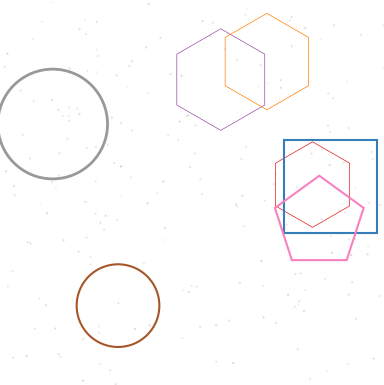[{"shape": "hexagon", "thickness": 0.5, "radius": 0.56, "center": [0.812, 0.521]}, {"shape": "square", "thickness": 1.5, "radius": 0.61, "center": [0.858, 0.516]}, {"shape": "hexagon", "thickness": 0.5, "radius": 0.66, "center": [0.573, 0.793]}, {"shape": "hexagon", "thickness": 0.5, "radius": 0.63, "center": [0.693, 0.84]}, {"shape": "circle", "thickness": 1.5, "radius": 0.54, "center": [0.307, 0.206]}, {"shape": "pentagon", "thickness": 1.5, "radius": 0.61, "center": [0.829, 0.422]}, {"shape": "circle", "thickness": 2, "radius": 0.71, "center": [0.137, 0.678]}]